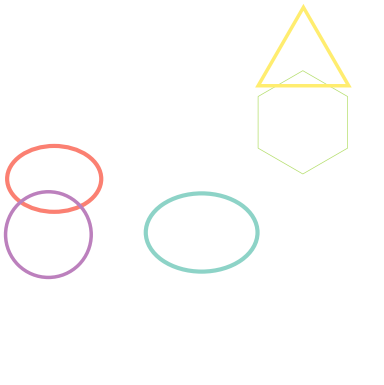[{"shape": "oval", "thickness": 3, "radius": 0.73, "center": [0.524, 0.396]}, {"shape": "oval", "thickness": 3, "radius": 0.61, "center": [0.141, 0.535]}, {"shape": "hexagon", "thickness": 0.5, "radius": 0.67, "center": [0.787, 0.682]}, {"shape": "circle", "thickness": 2.5, "radius": 0.56, "center": [0.126, 0.391]}, {"shape": "triangle", "thickness": 2.5, "radius": 0.68, "center": [0.788, 0.845]}]